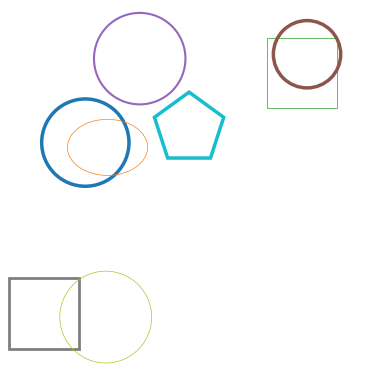[{"shape": "circle", "thickness": 2.5, "radius": 0.57, "center": [0.222, 0.63]}, {"shape": "oval", "thickness": 0.5, "radius": 0.52, "center": [0.279, 0.617]}, {"shape": "square", "thickness": 0.5, "radius": 0.46, "center": [0.785, 0.81]}, {"shape": "circle", "thickness": 1.5, "radius": 0.59, "center": [0.363, 0.848]}, {"shape": "circle", "thickness": 2.5, "radius": 0.44, "center": [0.798, 0.859]}, {"shape": "square", "thickness": 2, "radius": 0.46, "center": [0.114, 0.186]}, {"shape": "circle", "thickness": 0.5, "radius": 0.6, "center": [0.275, 0.176]}, {"shape": "pentagon", "thickness": 2.5, "radius": 0.47, "center": [0.491, 0.666]}]